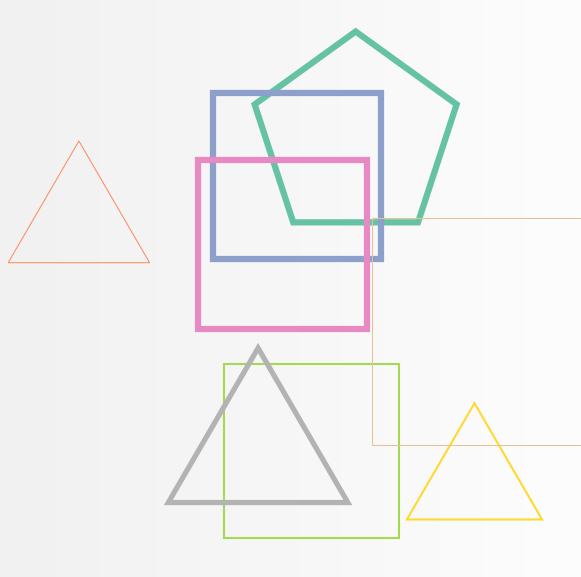[{"shape": "pentagon", "thickness": 3, "radius": 0.91, "center": [0.612, 0.762]}, {"shape": "triangle", "thickness": 0.5, "radius": 0.7, "center": [0.136, 0.614]}, {"shape": "square", "thickness": 3, "radius": 0.72, "center": [0.511, 0.694]}, {"shape": "square", "thickness": 3, "radius": 0.73, "center": [0.486, 0.576]}, {"shape": "square", "thickness": 1, "radius": 0.75, "center": [0.536, 0.218]}, {"shape": "triangle", "thickness": 1, "radius": 0.67, "center": [0.816, 0.167]}, {"shape": "square", "thickness": 0.5, "radius": 0.98, "center": [0.837, 0.425]}, {"shape": "triangle", "thickness": 2.5, "radius": 0.89, "center": [0.444, 0.218]}]